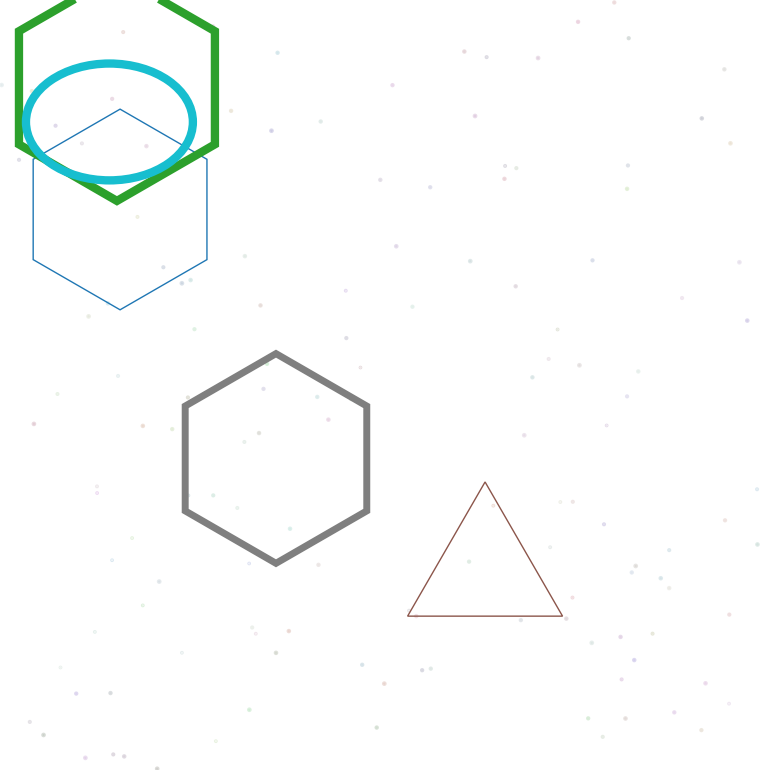[{"shape": "hexagon", "thickness": 0.5, "radius": 0.65, "center": [0.156, 0.728]}, {"shape": "hexagon", "thickness": 3, "radius": 0.73, "center": [0.152, 0.886]}, {"shape": "triangle", "thickness": 0.5, "radius": 0.58, "center": [0.63, 0.258]}, {"shape": "hexagon", "thickness": 2.5, "radius": 0.68, "center": [0.358, 0.405]}, {"shape": "oval", "thickness": 3, "radius": 0.54, "center": [0.142, 0.842]}]